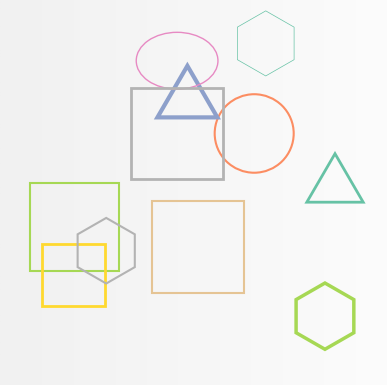[{"shape": "triangle", "thickness": 2, "radius": 0.42, "center": [0.865, 0.517]}, {"shape": "hexagon", "thickness": 0.5, "radius": 0.42, "center": [0.686, 0.887]}, {"shape": "circle", "thickness": 1.5, "radius": 0.51, "center": [0.656, 0.653]}, {"shape": "triangle", "thickness": 3, "radius": 0.45, "center": [0.484, 0.74]}, {"shape": "oval", "thickness": 1, "radius": 0.53, "center": [0.457, 0.842]}, {"shape": "square", "thickness": 1.5, "radius": 0.57, "center": [0.193, 0.41]}, {"shape": "hexagon", "thickness": 2.5, "radius": 0.43, "center": [0.839, 0.179]}, {"shape": "square", "thickness": 2, "radius": 0.41, "center": [0.189, 0.286]}, {"shape": "square", "thickness": 1.5, "radius": 0.59, "center": [0.512, 0.358]}, {"shape": "square", "thickness": 2, "radius": 0.59, "center": [0.456, 0.654]}, {"shape": "hexagon", "thickness": 1.5, "radius": 0.43, "center": [0.274, 0.349]}]